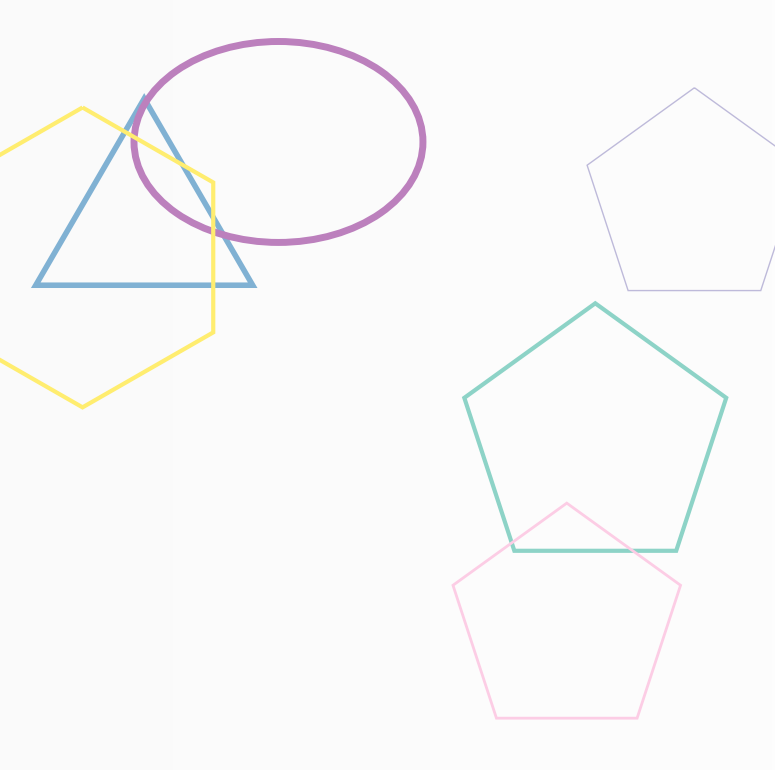[{"shape": "pentagon", "thickness": 1.5, "radius": 0.89, "center": [0.768, 0.428]}, {"shape": "pentagon", "thickness": 0.5, "radius": 0.73, "center": [0.896, 0.74]}, {"shape": "triangle", "thickness": 2, "radius": 0.81, "center": [0.186, 0.71]}, {"shape": "pentagon", "thickness": 1, "radius": 0.77, "center": [0.731, 0.192]}, {"shape": "oval", "thickness": 2.5, "radius": 0.93, "center": [0.359, 0.816]}, {"shape": "hexagon", "thickness": 1.5, "radius": 0.97, "center": [0.107, 0.666]}]